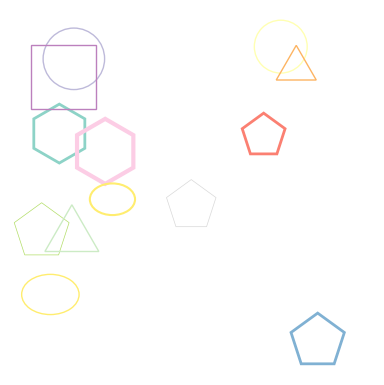[{"shape": "hexagon", "thickness": 2, "radius": 0.38, "center": [0.154, 0.653]}, {"shape": "circle", "thickness": 1, "radius": 0.34, "center": [0.729, 0.879]}, {"shape": "circle", "thickness": 1, "radius": 0.4, "center": [0.192, 0.847]}, {"shape": "pentagon", "thickness": 2, "radius": 0.29, "center": [0.685, 0.648]}, {"shape": "pentagon", "thickness": 2, "radius": 0.36, "center": [0.825, 0.114]}, {"shape": "triangle", "thickness": 1, "radius": 0.3, "center": [0.769, 0.822]}, {"shape": "pentagon", "thickness": 0.5, "radius": 0.37, "center": [0.108, 0.399]}, {"shape": "hexagon", "thickness": 3, "radius": 0.42, "center": [0.273, 0.607]}, {"shape": "pentagon", "thickness": 0.5, "radius": 0.34, "center": [0.497, 0.466]}, {"shape": "square", "thickness": 1, "radius": 0.42, "center": [0.165, 0.8]}, {"shape": "triangle", "thickness": 1, "radius": 0.4, "center": [0.187, 0.387]}, {"shape": "oval", "thickness": 1.5, "radius": 0.29, "center": [0.292, 0.482]}, {"shape": "oval", "thickness": 1, "radius": 0.37, "center": [0.131, 0.235]}]